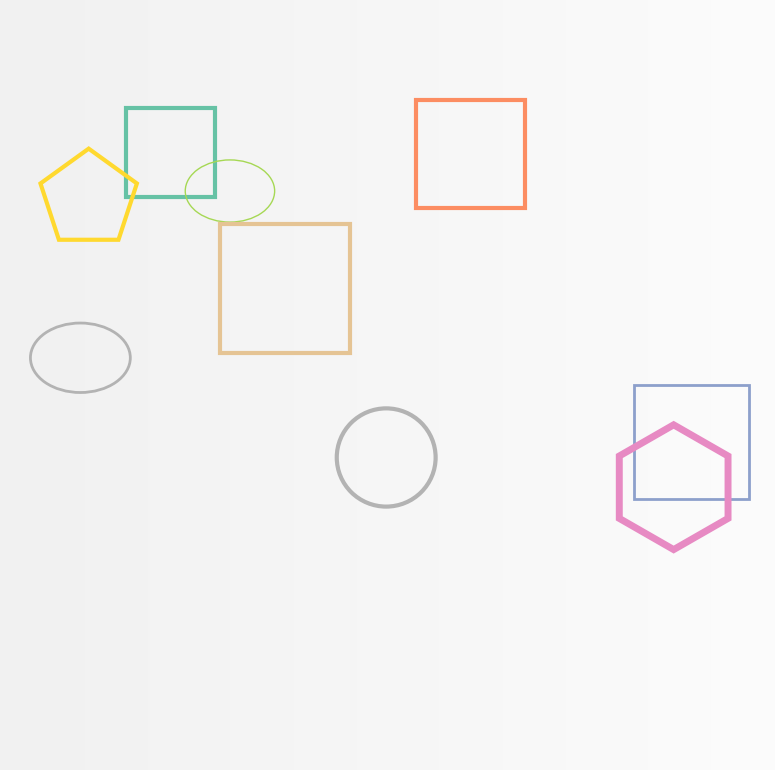[{"shape": "square", "thickness": 1.5, "radius": 0.29, "center": [0.22, 0.802]}, {"shape": "square", "thickness": 1.5, "radius": 0.35, "center": [0.607, 0.8]}, {"shape": "square", "thickness": 1, "radius": 0.37, "center": [0.892, 0.426]}, {"shape": "hexagon", "thickness": 2.5, "radius": 0.41, "center": [0.869, 0.367]}, {"shape": "oval", "thickness": 0.5, "radius": 0.29, "center": [0.297, 0.752]}, {"shape": "pentagon", "thickness": 1.5, "radius": 0.33, "center": [0.114, 0.742]}, {"shape": "square", "thickness": 1.5, "radius": 0.42, "center": [0.368, 0.625]}, {"shape": "oval", "thickness": 1, "radius": 0.32, "center": [0.104, 0.535]}, {"shape": "circle", "thickness": 1.5, "radius": 0.32, "center": [0.498, 0.406]}]